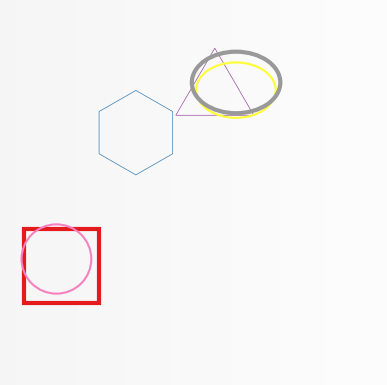[{"shape": "square", "thickness": 3, "radius": 0.48, "center": [0.158, 0.309]}, {"shape": "hexagon", "thickness": 0.5, "radius": 0.55, "center": [0.351, 0.655]}, {"shape": "triangle", "thickness": 0.5, "radius": 0.58, "center": [0.554, 0.759]}, {"shape": "oval", "thickness": 1.5, "radius": 0.51, "center": [0.609, 0.766]}, {"shape": "circle", "thickness": 1.5, "radius": 0.45, "center": [0.146, 0.327]}, {"shape": "oval", "thickness": 3, "radius": 0.57, "center": [0.609, 0.786]}]